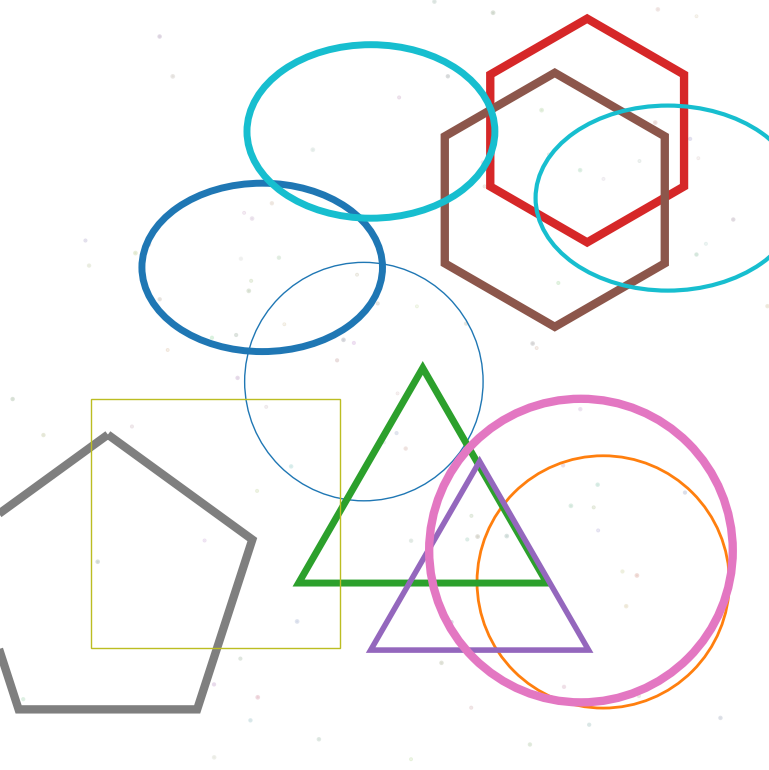[{"shape": "oval", "thickness": 2.5, "radius": 0.78, "center": [0.341, 0.653]}, {"shape": "circle", "thickness": 0.5, "radius": 0.77, "center": [0.473, 0.504]}, {"shape": "circle", "thickness": 1, "radius": 0.82, "center": [0.783, 0.244]}, {"shape": "triangle", "thickness": 2.5, "radius": 0.93, "center": [0.549, 0.336]}, {"shape": "hexagon", "thickness": 3, "radius": 0.73, "center": [0.763, 0.831]}, {"shape": "triangle", "thickness": 2, "radius": 0.82, "center": [0.623, 0.237]}, {"shape": "hexagon", "thickness": 3, "radius": 0.82, "center": [0.72, 0.74]}, {"shape": "circle", "thickness": 3, "radius": 0.99, "center": [0.755, 0.285]}, {"shape": "pentagon", "thickness": 3, "radius": 0.99, "center": [0.14, 0.238]}, {"shape": "square", "thickness": 0.5, "radius": 0.81, "center": [0.28, 0.32]}, {"shape": "oval", "thickness": 2.5, "radius": 0.8, "center": [0.482, 0.829]}, {"shape": "oval", "thickness": 1.5, "radius": 0.86, "center": [0.867, 0.743]}]